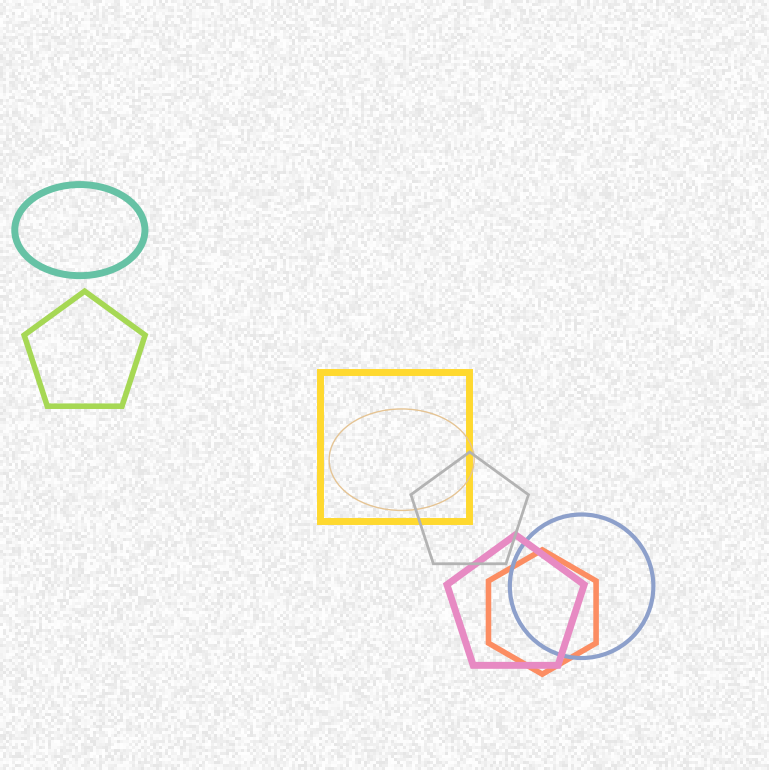[{"shape": "oval", "thickness": 2.5, "radius": 0.42, "center": [0.104, 0.701]}, {"shape": "hexagon", "thickness": 2, "radius": 0.4, "center": [0.704, 0.205]}, {"shape": "circle", "thickness": 1.5, "radius": 0.47, "center": [0.755, 0.239]}, {"shape": "pentagon", "thickness": 2.5, "radius": 0.47, "center": [0.67, 0.212]}, {"shape": "pentagon", "thickness": 2, "radius": 0.41, "center": [0.11, 0.539]}, {"shape": "square", "thickness": 2.5, "radius": 0.48, "center": [0.513, 0.42]}, {"shape": "oval", "thickness": 0.5, "radius": 0.47, "center": [0.522, 0.403]}, {"shape": "pentagon", "thickness": 1, "radius": 0.4, "center": [0.61, 0.333]}]